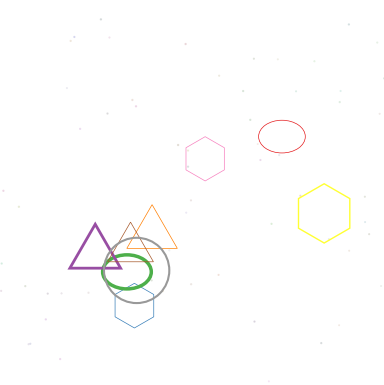[{"shape": "oval", "thickness": 0.5, "radius": 0.3, "center": [0.732, 0.645]}, {"shape": "hexagon", "thickness": 0.5, "radius": 0.29, "center": [0.349, 0.206]}, {"shape": "oval", "thickness": 2.5, "radius": 0.32, "center": [0.33, 0.294]}, {"shape": "triangle", "thickness": 2, "radius": 0.38, "center": [0.247, 0.341]}, {"shape": "triangle", "thickness": 0.5, "radius": 0.38, "center": [0.395, 0.393]}, {"shape": "hexagon", "thickness": 1, "radius": 0.38, "center": [0.842, 0.446]}, {"shape": "triangle", "thickness": 0.5, "radius": 0.34, "center": [0.339, 0.354]}, {"shape": "hexagon", "thickness": 0.5, "radius": 0.29, "center": [0.533, 0.588]}, {"shape": "circle", "thickness": 1.5, "radius": 0.42, "center": [0.355, 0.298]}]